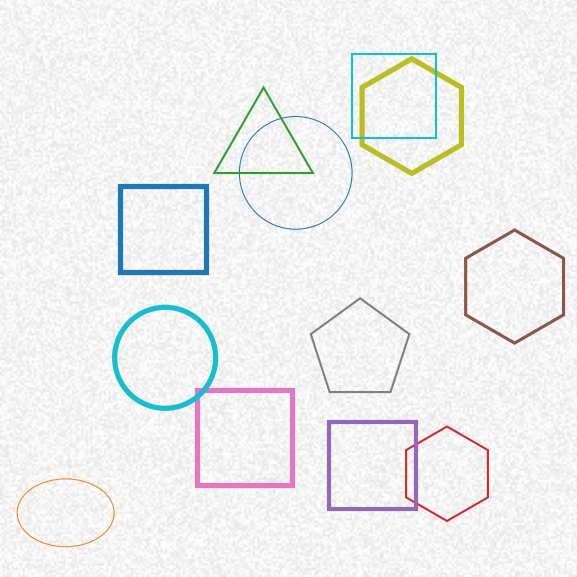[{"shape": "circle", "thickness": 0.5, "radius": 0.49, "center": [0.512, 0.7]}, {"shape": "square", "thickness": 2.5, "radius": 0.37, "center": [0.282, 0.602]}, {"shape": "oval", "thickness": 0.5, "radius": 0.42, "center": [0.114, 0.111]}, {"shape": "triangle", "thickness": 1, "radius": 0.49, "center": [0.456, 0.749]}, {"shape": "hexagon", "thickness": 1, "radius": 0.41, "center": [0.774, 0.179]}, {"shape": "square", "thickness": 2, "radius": 0.38, "center": [0.645, 0.193]}, {"shape": "hexagon", "thickness": 1.5, "radius": 0.49, "center": [0.891, 0.503]}, {"shape": "square", "thickness": 2.5, "radius": 0.41, "center": [0.423, 0.241]}, {"shape": "pentagon", "thickness": 1, "radius": 0.45, "center": [0.624, 0.393]}, {"shape": "hexagon", "thickness": 2.5, "radius": 0.5, "center": [0.713, 0.798]}, {"shape": "circle", "thickness": 2.5, "radius": 0.44, "center": [0.286, 0.38]}, {"shape": "square", "thickness": 1, "radius": 0.36, "center": [0.682, 0.834]}]